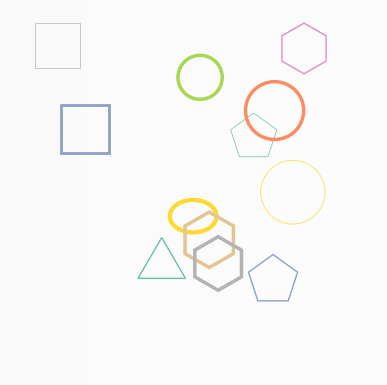[{"shape": "triangle", "thickness": 1, "radius": 0.35, "center": [0.417, 0.312]}, {"shape": "pentagon", "thickness": 0.5, "radius": 0.31, "center": [0.655, 0.644]}, {"shape": "circle", "thickness": 2.5, "radius": 0.38, "center": [0.709, 0.713]}, {"shape": "square", "thickness": 2, "radius": 0.31, "center": [0.219, 0.664]}, {"shape": "pentagon", "thickness": 1, "radius": 0.33, "center": [0.705, 0.272]}, {"shape": "hexagon", "thickness": 1, "radius": 0.33, "center": [0.785, 0.874]}, {"shape": "circle", "thickness": 2.5, "radius": 0.29, "center": [0.516, 0.799]}, {"shape": "oval", "thickness": 3, "radius": 0.3, "center": [0.499, 0.438]}, {"shape": "circle", "thickness": 0.5, "radius": 0.41, "center": [0.756, 0.501]}, {"shape": "hexagon", "thickness": 2.5, "radius": 0.36, "center": [0.54, 0.377]}, {"shape": "hexagon", "thickness": 2.5, "radius": 0.35, "center": [0.563, 0.316]}, {"shape": "square", "thickness": 0.5, "radius": 0.29, "center": [0.149, 0.882]}]